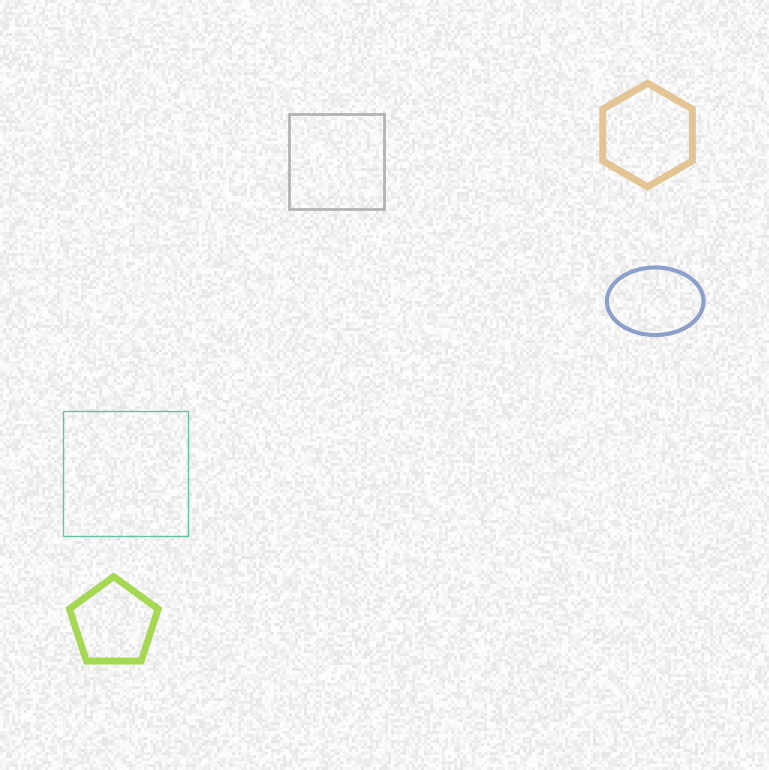[{"shape": "square", "thickness": 0.5, "radius": 0.41, "center": [0.163, 0.386]}, {"shape": "oval", "thickness": 1.5, "radius": 0.31, "center": [0.851, 0.609]}, {"shape": "pentagon", "thickness": 2.5, "radius": 0.3, "center": [0.148, 0.191]}, {"shape": "hexagon", "thickness": 2.5, "radius": 0.34, "center": [0.841, 0.825]}, {"shape": "square", "thickness": 1, "radius": 0.31, "center": [0.437, 0.79]}]